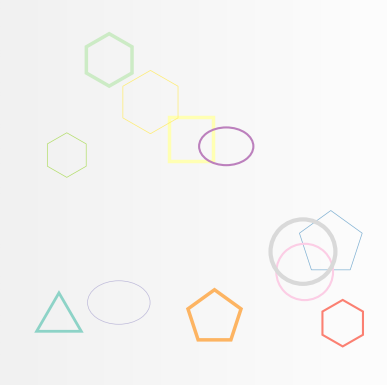[{"shape": "triangle", "thickness": 2, "radius": 0.33, "center": [0.152, 0.173]}, {"shape": "square", "thickness": 2.5, "radius": 0.29, "center": [0.492, 0.639]}, {"shape": "oval", "thickness": 0.5, "radius": 0.4, "center": [0.307, 0.214]}, {"shape": "hexagon", "thickness": 1.5, "radius": 0.3, "center": [0.884, 0.161]}, {"shape": "pentagon", "thickness": 0.5, "radius": 0.43, "center": [0.854, 0.368]}, {"shape": "pentagon", "thickness": 2.5, "radius": 0.36, "center": [0.554, 0.175]}, {"shape": "hexagon", "thickness": 0.5, "radius": 0.29, "center": [0.172, 0.597]}, {"shape": "circle", "thickness": 1.5, "radius": 0.37, "center": [0.786, 0.294]}, {"shape": "circle", "thickness": 3, "radius": 0.42, "center": [0.782, 0.346]}, {"shape": "oval", "thickness": 1.5, "radius": 0.35, "center": [0.584, 0.62]}, {"shape": "hexagon", "thickness": 2.5, "radius": 0.34, "center": [0.282, 0.844]}, {"shape": "hexagon", "thickness": 0.5, "radius": 0.41, "center": [0.388, 0.735]}]